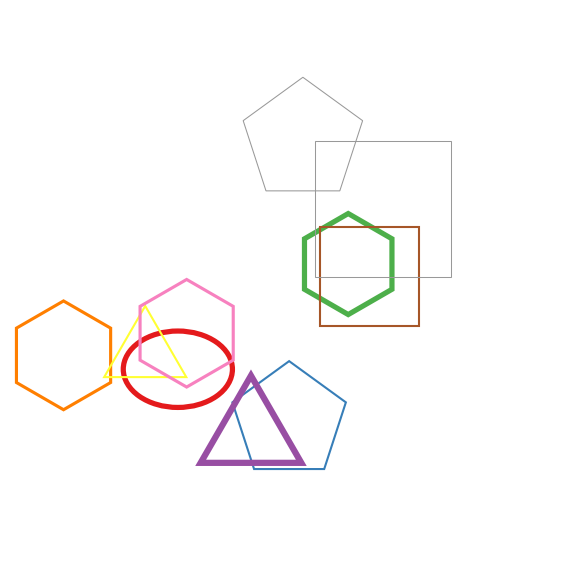[{"shape": "oval", "thickness": 2.5, "radius": 0.47, "center": [0.308, 0.36]}, {"shape": "pentagon", "thickness": 1, "radius": 0.52, "center": [0.501, 0.271]}, {"shape": "hexagon", "thickness": 2.5, "radius": 0.44, "center": [0.603, 0.542]}, {"shape": "triangle", "thickness": 3, "radius": 0.5, "center": [0.435, 0.248]}, {"shape": "hexagon", "thickness": 1.5, "radius": 0.47, "center": [0.11, 0.384]}, {"shape": "triangle", "thickness": 1, "radius": 0.41, "center": [0.251, 0.387]}, {"shape": "square", "thickness": 1, "radius": 0.43, "center": [0.64, 0.521]}, {"shape": "hexagon", "thickness": 1.5, "radius": 0.47, "center": [0.323, 0.422]}, {"shape": "pentagon", "thickness": 0.5, "radius": 0.54, "center": [0.524, 0.757]}, {"shape": "square", "thickness": 0.5, "radius": 0.59, "center": [0.663, 0.638]}]